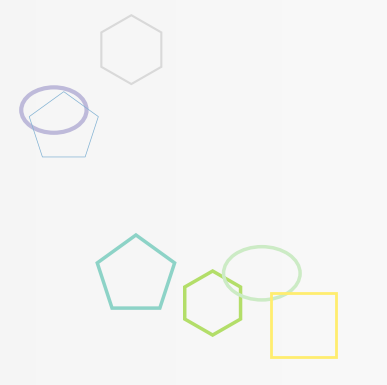[{"shape": "pentagon", "thickness": 2.5, "radius": 0.52, "center": [0.351, 0.285]}, {"shape": "oval", "thickness": 3, "radius": 0.42, "center": [0.139, 0.714]}, {"shape": "pentagon", "thickness": 0.5, "radius": 0.47, "center": [0.165, 0.668]}, {"shape": "hexagon", "thickness": 2.5, "radius": 0.42, "center": [0.549, 0.213]}, {"shape": "hexagon", "thickness": 1.5, "radius": 0.45, "center": [0.339, 0.871]}, {"shape": "oval", "thickness": 2.5, "radius": 0.49, "center": [0.676, 0.29]}, {"shape": "square", "thickness": 2, "radius": 0.41, "center": [0.783, 0.155]}]